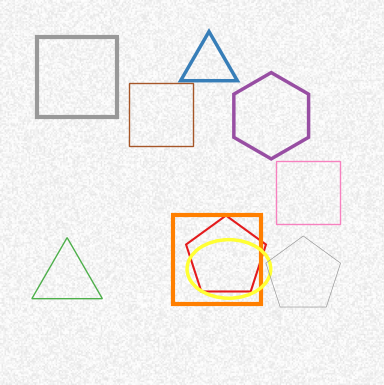[{"shape": "pentagon", "thickness": 1.5, "radius": 0.55, "center": [0.587, 0.331]}, {"shape": "triangle", "thickness": 2.5, "radius": 0.43, "center": [0.543, 0.833]}, {"shape": "triangle", "thickness": 1, "radius": 0.53, "center": [0.174, 0.277]}, {"shape": "hexagon", "thickness": 2.5, "radius": 0.56, "center": [0.704, 0.699]}, {"shape": "square", "thickness": 3, "radius": 0.58, "center": [0.564, 0.326]}, {"shape": "oval", "thickness": 2.5, "radius": 0.54, "center": [0.595, 0.301]}, {"shape": "square", "thickness": 1, "radius": 0.41, "center": [0.418, 0.703]}, {"shape": "square", "thickness": 1, "radius": 0.41, "center": [0.8, 0.5]}, {"shape": "square", "thickness": 3, "radius": 0.52, "center": [0.2, 0.799]}, {"shape": "pentagon", "thickness": 0.5, "radius": 0.51, "center": [0.788, 0.285]}]